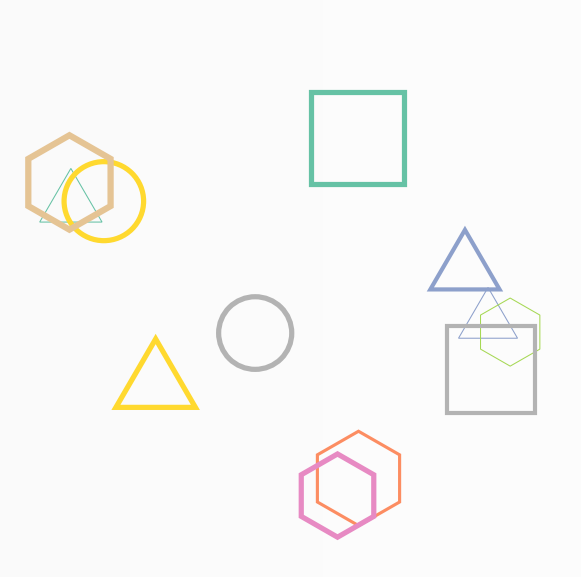[{"shape": "square", "thickness": 2.5, "radius": 0.4, "center": [0.616, 0.761]}, {"shape": "triangle", "thickness": 0.5, "radius": 0.31, "center": [0.122, 0.646]}, {"shape": "hexagon", "thickness": 1.5, "radius": 0.41, "center": [0.617, 0.171]}, {"shape": "triangle", "thickness": 2, "radius": 0.34, "center": [0.8, 0.532]}, {"shape": "triangle", "thickness": 0.5, "radius": 0.29, "center": [0.84, 0.443]}, {"shape": "hexagon", "thickness": 2.5, "radius": 0.36, "center": [0.581, 0.141]}, {"shape": "hexagon", "thickness": 0.5, "radius": 0.29, "center": [0.878, 0.424]}, {"shape": "triangle", "thickness": 2.5, "radius": 0.39, "center": [0.268, 0.333]}, {"shape": "circle", "thickness": 2.5, "radius": 0.34, "center": [0.179, 0.651]}, {"shape": "hexagon", "thickness": 3, "radius": 0.41, "center": [0.119, 0.683]}, {"shape": "circle", "thickness": 2.5, "radius": 0.31, "center": [0.439, 0.422]}, {"shape": "square", "thickness": 2, "radius": 0.38, "center": [0.845, 0.36]}]